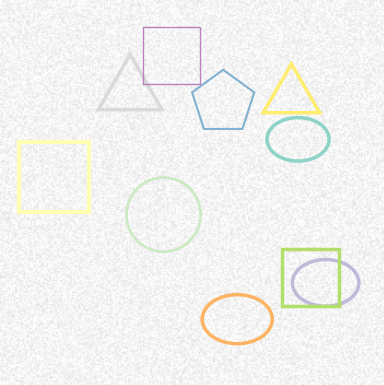[{"shape": "oval", "thickness": 2.5, "radius": 0.4, "center": [0.774, 0.638]}, {"shape": "square", "thickness": 3, "radius": 0.46, "center": [0.141, 0.541]}, {"shape": "oval", "thickness": 2.5, "radius": 0.43, "center": [0.846, 0.265]}, {"shape": "pentagon", "thickness": 1.5, "radius": 0.42, "center": [0.58, 0.734]}, {"shape": "oval", "thickness": 2.5, "radius": 0.45, "center": [0.616, 0.171]}, {"shape": "square", "thickness": 2.5, "radius": 0.37, "center": [0.807, 0.279]}, {"shape": "triangle", "thickness": 2.5, "radius": 0.48, "center": [0.338, 0.763]}, {"shape": "square", "thickness": 1, "radius": 0.37, "center": [0.446, 0.856]}, {"shape": "circle", "thickness": 2, "radius": 0.48, "center": [0.425, 0.442]}, {"shape": "triangle", "thickness": 2.5, "radius": 0.42, "center": [0.757, 0.75]}]